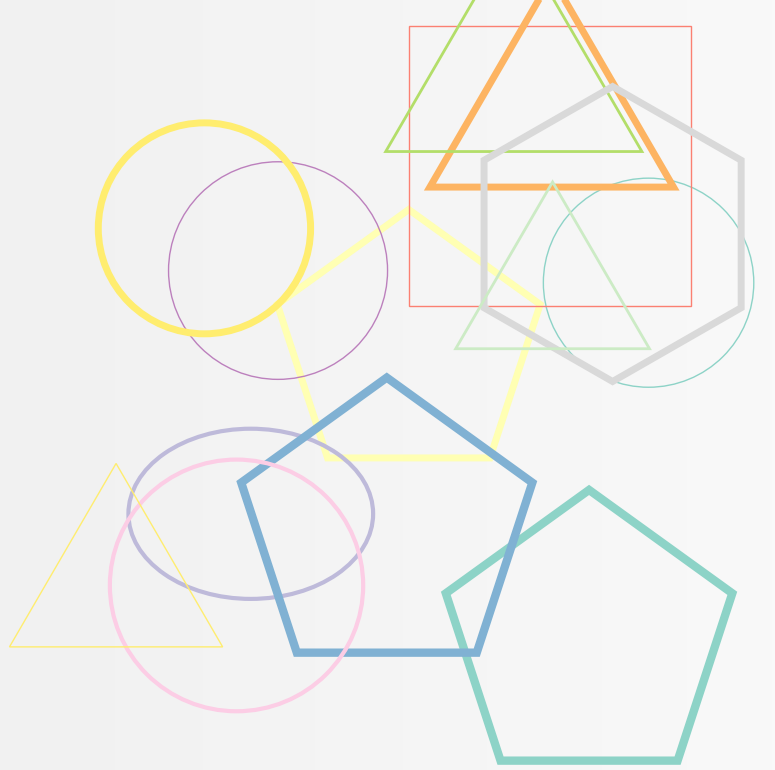[{"shape": "circle", "thickness": 0.5, "radius": 0.68, "center": [0.837, 0.633]}, {"shape": "pentagon", "thickness": 3, "radius": 0.97, "center": [0.76, 0.169]}, {"shape": "pentagon", "thickness": 2.5, "radius": 0.89, "center": [0.527, 0.55]}, {"shape": "oval", "thickness": 1.5, "radius": 0.79, "center": [0.324, 0.333]}, {"shape": "square", "thickness": 0.5, "radius": 0.91, "center": [0.709, 0.785]}, {"shape": "pentagon", "thickness": 3, "radius": 0.99, "center": [0.499, 0.312]}, {"shape": "triangle", "thickness": 2.5, "radius": 0.91, "center": [0.712, 0.848]}, {"shape": "triangle", "thickness": 1, "radius": 0.95, "center": [0.663, 0.899]}, {"shape": "circle", "thickness": 1.5, "radius": 0.82, "center": [0.305, 0.24]}, {"shape": "hexagon", "thickness": 2.5, "radius": 0.96, "center": [0.79, 0.696]}, {"shape": "circle", "thickness": 0.5, "radius": 0.71, "center": [0.359, 0.649]}, {"shape": "triangle", "thickness": 1, "radius": 0.72, "center": [0.713, 0.619]}, {"shape": "triangle", "thickness": 0.5, "radius": 0.79, "center": [0.15, 0.239]}, {"shape": "circle", "thickness": 2.5, "radius": 0.68, "center": [0.264, 0.703]}]